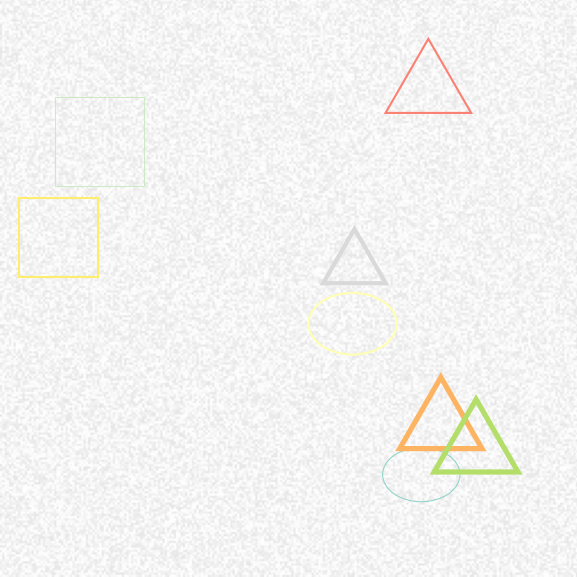[{"shape": "oval", "thickness": 0.5, "radius": 0.33, "center": [0.729, 0.177]}, {"shape": "oval", "thickness": 1, "radius": 0.38, "center": [0.611, 0.439]}, {"shape": "triangle", "thickness": 1, "radius": 0.43, "center": [0.742, 0.846]}, {"shape": "triangle", "thickness": 2.5, "radius": 0.41, "center": [0.763, 0.263]}, {"shape": "triangle", "thickness": 2.5, "radius": 0.42, "center": [0.824, 0.224]}, {"shape": "triangle", "thickness": 2, "radius": 0.31, "center": [0.614, 0.54]}, {"shape": "square", "thickness": 0.5, "radius": 0.38, "center": [0.172, 0.754]}, {"shape": "square", "thickness": 1, "radius": 0.34, "center": [0.102, 0.588]}]